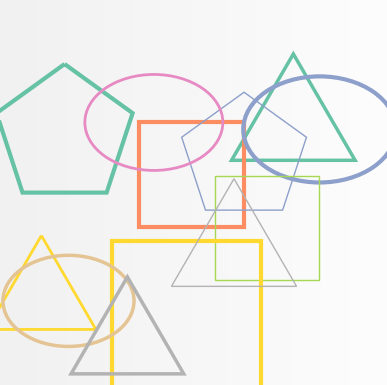[{"shape": "triangle", "thickness": 2.5, "radius": 0.92, "center": [0.757, 0.676]}, {"shape": "pentagon", "thickness": 3, "radius": 0.92, "center": [0.167, 0.649]}, {"shape": "square", "thickness": 3, "radius": 0.68, "center": [0.493, 0.547]}, {"shape": "pentagon", "thickness": 1, "radius": 0.85, "center": [0.63, 0.591]}, {"shape": "oval", "thickness": 3, "radius": 0.98, "center": [0.825, 0.664]}, {"shape": "oval", "thickness": 2, "radius": 0.89, "center": [0.397, 0.682]}, {"shape": "square", "thickness": 1, "radius": 0.67, "center": [0.69, 0.408]}, {"shape": "triangle", "thickness": 2, "radius": 0.81, "center": [0.107, 0.226]}, {"shape": "square", "thickness": 3, "radius": 0.96, "center": [0.482, 0.181]}, {"shape": "oval", "thickness": 2.5, "radius": 0.85, "center": [0.177, 0.219]}, {"shape": "triangle", "thickness": 1, "radius": 0.93, "center": [0.604, 0.349]}, {"shape": "triangle", "thickness": 2.5, "radius": 0.84, "center": [0.329, 0.113]}]